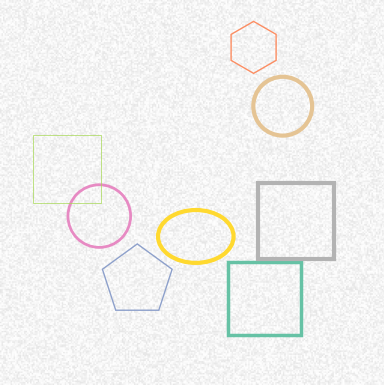[{"shape": "square", "thickness": 2.5, "radius": 0.47, "center": [0.687, 0.225]}, {"shape": "hexagon", "thickness": 1, "radius": 0.34, "center": [0.659, 0.877]}, {"shape": "pentagon", "thickness": 1, "radius": 0.48, "center": [0.357, 0.271]}, {"shape": "circle", "thickness": 2, "radius": 0.41, "center": [0.258, 0.439]}, {"shape": "square", "thickness": 0.5, "radius": 0.44, "center": [0.173, 0.56]}, {"shape": "oval", "thickness": 3, "radius": 0.49, "center": [0.509, 0.386]}, {"shape": "circle", "thickness": 3, "radius": 0.38, "center": [0.734, 0.724]}, {"shape": "square", "thickness": 3, "radius": 0.49, "center": [0.769, 0.426]}]